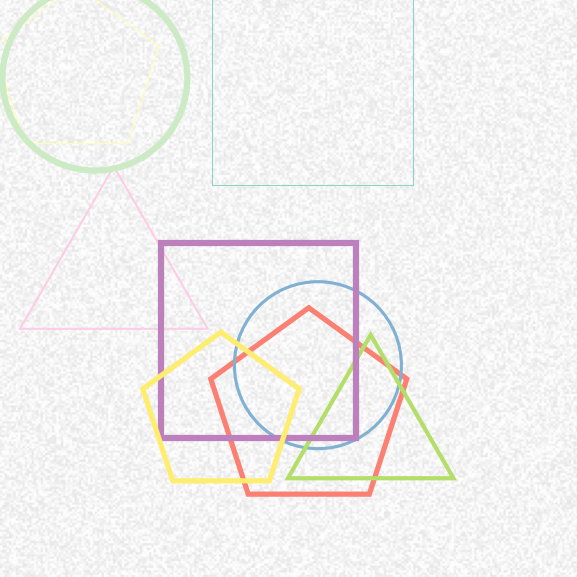[{"shape": "square", "thickness": 0.5, "radius": 0.87, "center": [0.541, 0.852]}, {"shape": "pentagon", "thickness": 0.5, "radius": 0.75, "center": [0.132, 0.873]}, {"shape": "pentagon", "thickness": 2.5, "radius": 0.89, "center": [0.535, 0.288]}, {"shape": "circle", "thickness": 1.5, "radius": 0.72, "center": [0.55, 0.367]}, {"shape": "triangle", "thickness": 2, "radius": 0.83, "center": [0.642, 0.254]}, {"shape": "triangle", "thickness": 1, "radius": 0.94, "center": [0.197, 0.524]}, {"shape": "square", "thickness": 3, "radius": 0.84, "center": [0.447, 0.41]}, {"shape": "circle", "thickness": 3, "radius": 0.8, "center": [0.164, 0.864]}, {"shape": "pentagon", "thickness": 2.5, "radius": 0.71, "center": [0.383, 0.282]}]